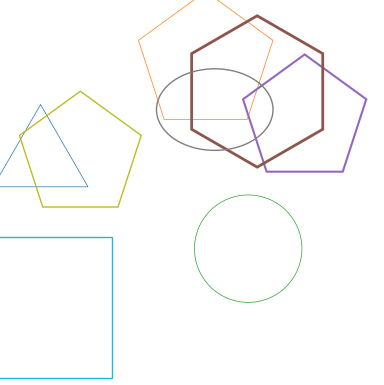[{"shape": "triangle", "thickness": 0.5, "radius": 0.71, "center": [0.105, 0.586]}, {"shape": "pentagon", "thickness": 0.5, "radius": 0.92, "center": [0.534, 0.838]}, {"shape": "circle", "thickness": 0.5, "radius": 0.7, "center": [0.645, 0.354]}, {"shape": "pentagon", "thickness": 1.5, "radius": 0.84, "center": [0.791, 0.69]}, {"shape": "hexagon", "thickness": 2, "radius": 0.98, "center": [0.668, 0.762]}, {"shape": "oval", "thickness": 1, "radius": 0.76, "center": [0.558, 0.715]}, {"shape": "pentagon", "thickness": 1, "radius": 0.83, "center": [0.209, 0.597]}, {"shape": "square", "thickness": 1, "radius": 0.91, "center": [0.109, 0.202]}]